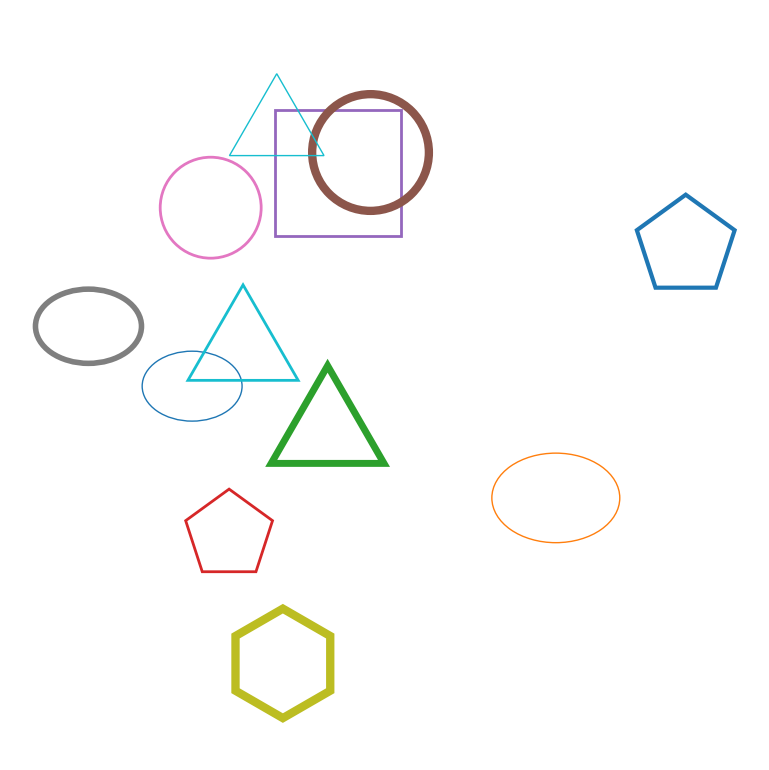[{"shape": "pentagon", "thickness": 1.5, "radius": 0.33, "center": [0.891, 0.68]}, {"shape": "oval", "thickness": 0.5, "radius": 0.32, "center": [0.25, 0.498]}, {"shape": "oval", "thickness": 0.5, "radius": 0.42, "center": [0.722, 0.353]}, {"shape": "triangle", "thickness": 2.5, "radius": 0.42, "center": [0.425, 0.44]}, {"shape": "pentagon", "thickness": 1, "radius": 0.3, "center": [0.298, 0.305]}, {"shape": "square", "thickness": 1, "radius": 0.41, "center": [0.439, 0.775]}, {"shape": "circle", "thickness": 3, "radius": 0.38, "center": [0.481, 0.802]}, {"shape": "circle", "thickness": 1, "radius": 0.33, "center": [0.274, 0.73]}, {"shape": "oval", "thickness": 2, "radius": 0.34, "center": [0.115, 0.576]}, {"shape": "hexagon", "thickness": 3, "radius": 0.36, "center": [0.367, 0.138]}, {"shape": "triangle", "thickness": 0.5, "radius": 0.35, "center": [0.359, 0.833]}, {"shape": "triangle", "thickness": 1, "radius": 0.41, "center": [0.316, 0.547]}]